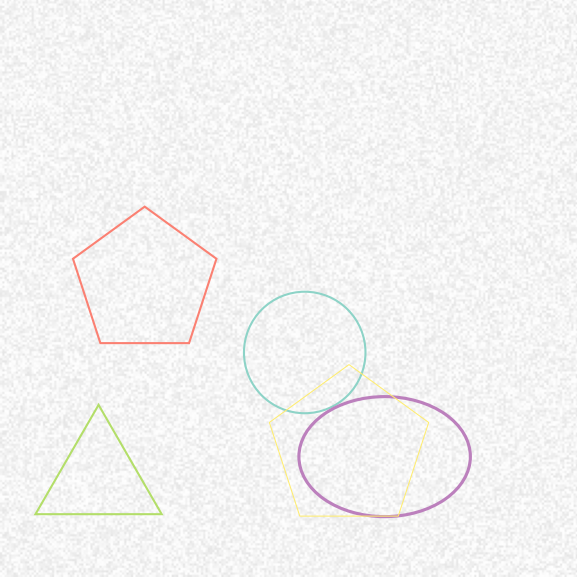[{"shape": "circle", "thickness": 1, "radius": 0.53, "center": [0.528, 0.389]}, {"shape": "pentagon", "thickness": 1, "radius": 0.65, "center": [0.251, 0.511]}, {"shape": "triangle", "thickness": 1, "radius": 0.63, "center": [0.171, 0.172]}, {"shape": "oval", "thickness": 1.5, "radius": 0.74, "center": [0.666, 0.208]}, {"shape": "pentagon", "thickness": 0.5, "radius": 0.73, "center": [0.604, 0.223]}]